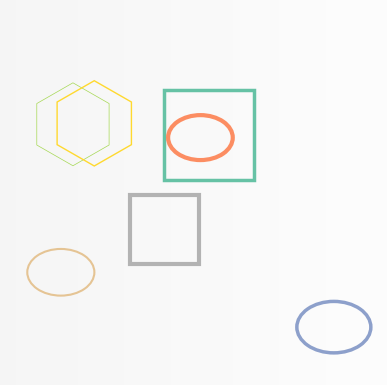[{"shape": "square", "thickness": 2.5, "radius": 0.58, "center": [0.539, 0.65]}, {"shape": "oval", "thickness": 3, "radius": 0.42, "center": [0.517, 0.643]}, {"shape": "oval", "thickness": 2.5, "radius": 0.48, "center": [0.862, 0.15]}, {"shape": "hexagon", "thickness": 0.5, "radius": 0.54, "center": [0.188, 0.677]}, {"shape": "hexagon", "thickness": 1, "radius": 0.55, "center": [0.243, 0.68]}, {"shape": "oval", "thickness": 1.5, "radius": 0.43, "center": [0.157, 0.293]}, {"shape": "square", "thickness": 3, "radius": 0.45, "center": [0.425, 0.404]}]